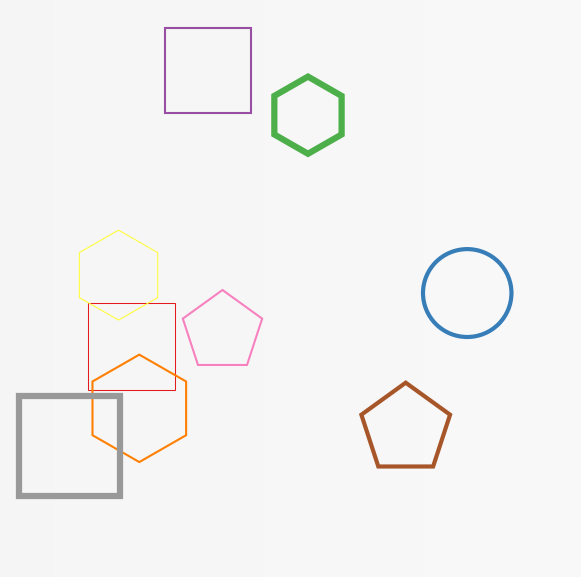[{"shape": "square", "thickness": 0.5, "radius": 0.37, "center": [0.227, 0.399]}, {"shape": "circle", "thickness": 2, "radius": 0.38, "center": [0.804, 0.492]}, {"shape": "hexagon", "thickness": 3, "radius": 0.33, "center": [0.53, 0.8]}, {"shape": "square", "thickness": 1, "radius": 0.37, "center": [0.358, 0.877]}, {"shape": "hexagon", "thickness": 1, "radius": 0.47, "center": [0.24, 0.292]}, {"shape": "hexagon", "thickness": 0.5, "radius": 0.39, "center": [0.204, 0.523]}, {"shape": "pentagon", "thickness": 2, "radius": 0.4, "center": [0.698, 0.256]}, {"shape": "pentagon", "thickness": 1, "radius": 0.36, "center": [0.383, 0.425]}, {"shape": "square", "thickness": 3, "radius": 0.44, "center": [0.119, 0.227]}]